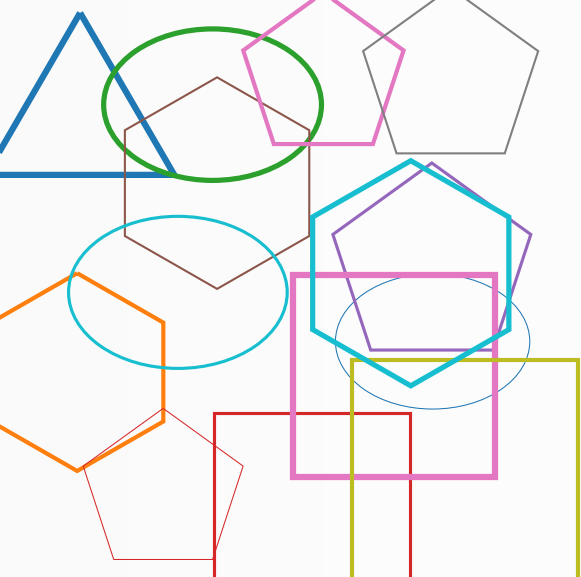[{"shape": "oval", "thickness": 0.5, "radius": 0.84, "center": [0.744, 0.408]}, {"shape": "triangle", "thickness": 3, "radius": 0.94, "center": [0.138, 0.79]}, {"shape": "hexagon", "thickness": 2, "radius": 0.86, "center": [0.133, 0.355]}, {"shape": "oval", "thickness": 2.5, "radius": 0.94, "center": [0.366, 0.818]}, {"shape": "square", "thickness": 1.5, "radius": 0.84, "center": [0.536, 0.115]}, {"shape": "pentagon", "thickness": 0.5, "radius": 0.72, "center": [0.281, 0.147]}, {"shape": "pentagon", "thickness": 1.5, "radius": 0.9, "center": [0.743, 0.538]}, {"shape": "hexagon", "thickness": 1, "radius": 0.92, "center": [0.373, 0.682]}, {"shape": "square", "thickness": 3, "radius": 0.87, "center": [0.678, 0.348]}, {"shape": "pentagon", "thickness": 2, "radius": 0.73, "center": [0.556, 0.867]}, {"shape": "pentagon", "thickness": 1, "radius": 0.79, "center": [0.775, 0.862]}, {"shape": "square", "thickness": 2, "radius": 0.97, "center": [0.8, 0.181]}, {"shape": "hexagon", "thickness": 2.5, "radius": 0.97, "center": [0.707, 0.526]}, {"shape": "oval", "thickness": 1.5, "radius": 0.94, "center": [0.306, 0.493]}]